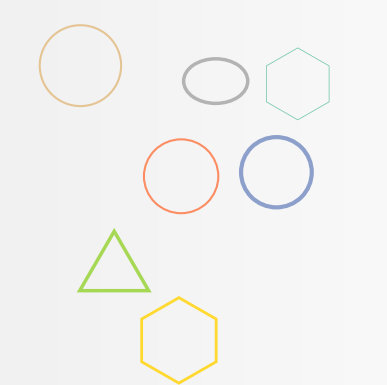[{"shape": "hexagon", "thickness": 0.5, "radius": 0.47, "center": [0.768, 0.782]}, {"shape": "circle", "thickness": 1.5, "radius": 0.48, "center": [0.467, 0.542]}, {"shape": "circle", "thickness": 3, "radius": 0.46, "center": [0.713, 0.553]}, {"shape": "triangle", "thickness": 2.5, "radius": 0.51, "center": [0.295, 0.296]}, {"shape": "hexagon", "thickness": 2, "radius": 0.55, "center": [0.462, 0.116]}, {"shape": "circle", "thickness": 1.5, "radius": 0.53, "center": [0.208, 0.83]}, {"shape": "oval", "thickness": 2.5, "radius": 0.41, "center": [0.557, 0.789]}]